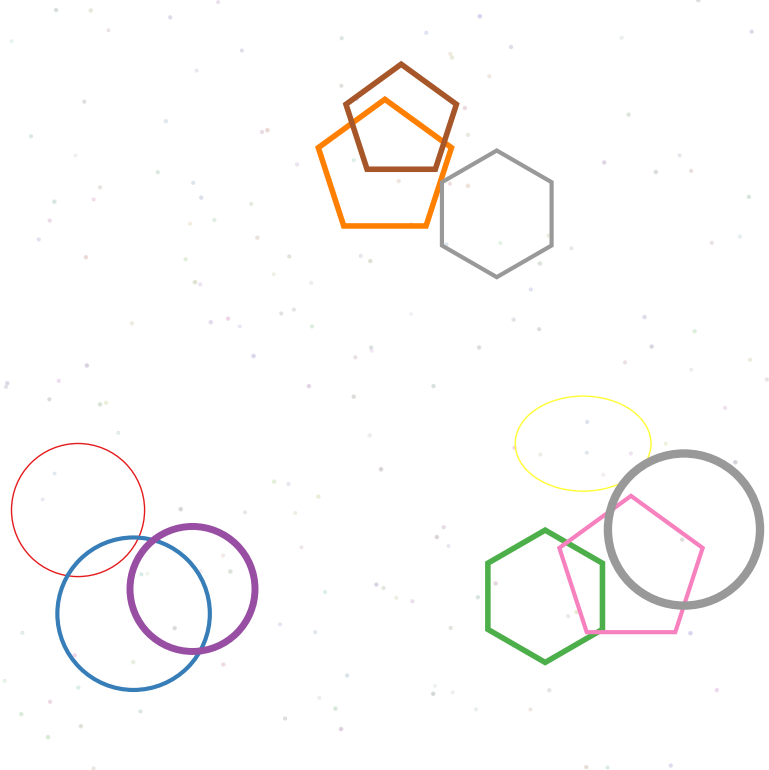[{"shape": "circle", "thickness": 0.5, "radius": 0.43, "center": [0.101, 0.338]}, {"shape": "circle", "thickness": 1.5, "radius": 0.5, "center": [0.174, 0.203]}, {"shape": "hexagon", "thickness": 2, "radius": 0.43, "center": [0.708, 0.226]}, {"shape": "circle", "thickness": 2.5, "radius": 0.41, "center": [0.25, 0.235]}, {"shape": "pentagon", "thickness": 2, "radius": 0.45, "center": [0.5, 0.78]}, {"shape": "oval", "thickness": 0.5, "radius": 0.44, "center": [0.757, 0.424]}, {"shape": "pentagon", "thickness": 2, "radius": 0.38, "center": [0.521, 0.841]}, {"shape": "pentagon", "thickness": 1.5, "radius": 0.49, "center": [0.819, 0.258]}, {"shape": "circle", "thickness": 3, "radius": 0.49, "center": [0.888, 0.312]}, {"shape": "hexagon", "thickness": 1.5, "radius": 0.41, "center": [0.645, 0.722]}]